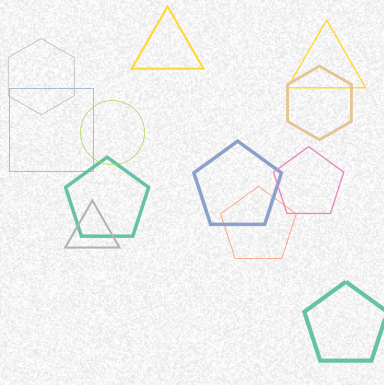[{"shape": "pentagon", "thickness": 3, "radius": 0.57, "center": [0.898, 0.155]}, {"shape": "pentagon", "thickness": 2.5, "radius": 0.57, "center": [0.278, 0.478]}, {"shape": "pentagon", "thickness": 0.5, "radius": 0.52, "center": [0.671, 0.413]}, {"shape": "square", "thickness": 0.5, "radius": 0.54, "center": [0.133, 0.664]}, {"shape": "pentagon", "thickness": 2.5, "radius": 0.6, "center": [0.617, 0.514]}, {"shape": "pentagon", "thickness": 1, "radius": 0.48, "center": [0.802, 0.523]}, {"shape": "circle", "thickness": 0.5, "radius": 0.42, "center": [0.292, 0.656]}, {"shape": "triangle", "thickness": 1, "radius": 0.59, "center": [0.848, 0.831]}, {"shape": "triangle", "thickness": 1.5, "radius": 0.54, "center": [0.435, 0.875]}, {"shape": "hexagon", "thickness": 2, "radius": 0.48, "center": [0.83, 0.733]}, {"shape": "hexagon", "thickness": 0.5, "radius": 0.49, "center": [0.107, 0.801]}, {"shape": "triangle", "thickness": 1.5, "radius": 0.41, "center": [0.24, 0.398]}]